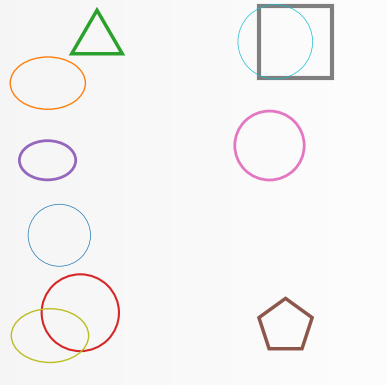[{"shape": "circle", "thickness": 0.5, "radius": 0.4, "center": [0.153, 0.389]}, {"shape": "oval", "thickness": 1, "radius": 0.49, "center": [0.123, 0.784]}, {"shape": "triangle", "thickness": 2.5, "radius": 0.38, "center": [0.25, 0.898]}, {"shape": "circle", "thickness": 1.5, "radius": 0.5, "center": [0.207, 0.188]}, {"shape": "oval", "thickness": 2, "radius": 0.36, "center": [0.123, 0.584]}, {"shape": "pentagon", "thickness": 2.5, "radius": 0.36, "center": [0.737, 0.153]}, {"shape": "circle", "thickness": 2, "radius": 0.45, "center": [0.695, 0.622]}, {"shape": "square", "thickness": 3, "radius": 0.47, "center": [0.763, 0.891]}, {"shape": "oval", "thickness": 1, "radius": 0.5, "center": [0.129, 0.128]}, {"shape": "circle", "thickness": 0.5, "radius": 0.48, "center": [0.71, 0.891]}]